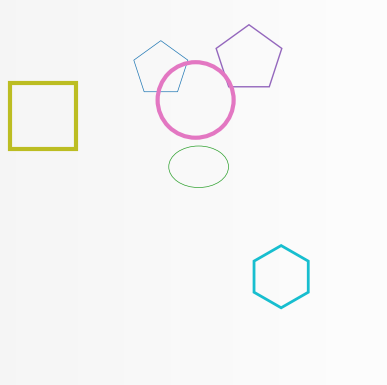[{"shape": "pentagon", "thickness": 0.5, "radius": 0.37, "center": [0.415, 0.821]}, {"shape": "oval", "thickness": 0.5, "radius": 0.39, "center": [0.513, 0.567]}, {"shape": "pentagon", "thickness": 1, "radius": 0.45, "center": [0.643, 0.847]}, {"shape": "circle", "thickness": 3, "radius": 0.49, "center": [0.505, 0.74]}, {"shape": "square", "thickness": 3, "radius": 0.43, "center": [0.111, 0.699]}, {"shape": "hexagon", "thickness": 2, "radius": 0.4, "center": [0.726, 0.281]}]